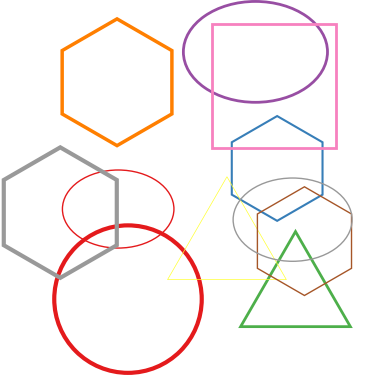[{"shape": "circle", "thickness": 3, "radius": 0.96, "center": [0.332, 0.223]}, {"shape": "oval", "thickness": 1, "radius": 0.72, "center": [0.307, 0.457]}, {"shape": "hexagon", "thickness": 1.5, "radius": 0.68, "center": [0.72, 0.562]}, {"shape": "triangle", "thickness": 2, "radius": 0.82, "center": [0.768, 0.234]}, {"shape": "oval", "thickness": 2, "radius": 0.94, "center": [0.663, 0.865]}, {"shape": "hexagon", "thickness": 2.5, "radius": 0.82, "center": [0.304, 0.786]}, {"shape": "triangle", "thickness": 0.5, "radius": 0.89, "center": [0.589, 0.363]}, {"shape": "hexagon", "thickness": 1, "radius": 0.71, "center": [0.791, 0.374]}, {"shape": "square", "thickness": 2, "radius": 0.8, "center": [0.711, 0.777]}, {"shape": "oval", "thickness": 1, "radius": 0.77, "center": [0.76, 0.429]}, {"shape": "hexagon", "thickness": 3, "radius": 0.85, "center": [0.157, 0.448]}]